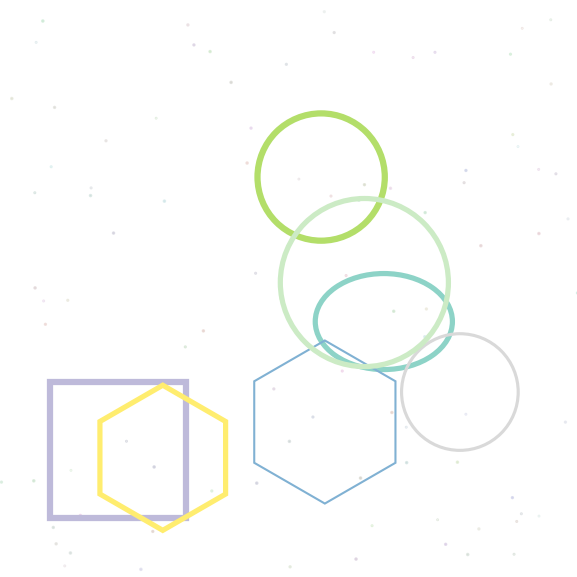[{"shape": "oval", "thickness": 2.5, "radius": 0.59, "center": [0.665, 0.442]}, {"shape": "square", "thickness": 3, "radius": 0.59, "center": [0.205, 0.221]}, {"shape": "hexagon", "thickness": 1, "radius": 0.71, "center": [0.563, 0.268]}, {"shape": "circle", "thickness": 3, "radius": 0.55, "center": [0.556, 0.693]}, {"shape": "circle", "thickness": 1.5, "radius": 0.5, "center": [0.796, 0.32]}, {"shape": "circle", "thickness": 2.5, "radius": 0.73, "center": [0.631, 0.51]}, {"shape": "hexagon", "thickness": 2.5, "radius": 0.63, "center": [0.282, 0.206]}]